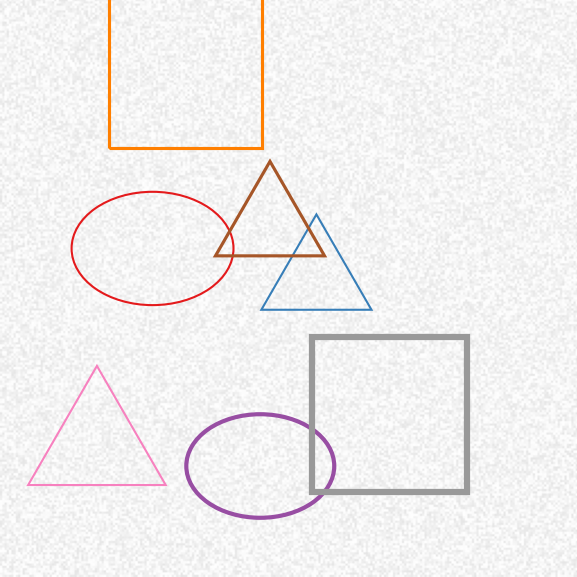[{"shape": "oval", "thickness": 1, "radius": 0.7, "center": [0.264, 0.569]}, {"shape": "triangle", "thickness": 1, "radius": 0.55, "center": [0.548, 0.518]}, {"shape": "oval", "thickness": 2, "radius": 0.64, "center": [0.451, 0.192]}, {"shape": "square", "thickness": 1.5, "radius": 0.66, "center": [0.322, 0.876]}, {"shape": "triangle", "thickness": 1.5, "radius": 0.55, "center": [0.468, 0.611]}, {"shape": "triangle", "thickness": 1, "radius": 0.69, "center": [0.168, 0.228]}, {"shape": "square", "thickness": 3, "radius": 0.67, "center": [0.674, 0.282]}]